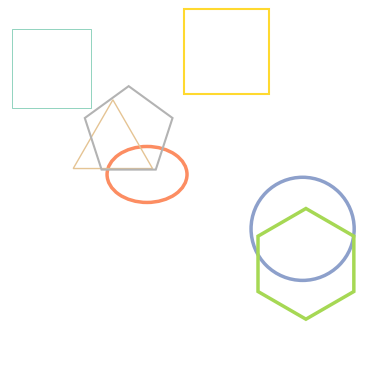[{"shape": "square", "thickness": 0.5, "radius": 0.51, "center": [0.133, 0.822]}, {"shape": "oval", "thickness": 2.5, "radius": 0.52, "center": [0.382, 0.547]}, {"shape": "circle", "thickness": 2.5, "radius": 0.67, "center": [0.786, 0.406]}, {"shape": "hexagon", "thickness": 2.5, "radius": 0.72, "center": [0.795, 0.315]}, {"shape": "square", "thickness": 1.5, "radius": 0.55, "center": [0.589, 0.866]}, {"shape": "triangle", "thickness": 1, "radius": 0.59, "center": [0.293, 0.622]}, {"shape": "pentagon", "thickness": 1.5, "radius": 0.6, "center": [0.334, 0.656]}]